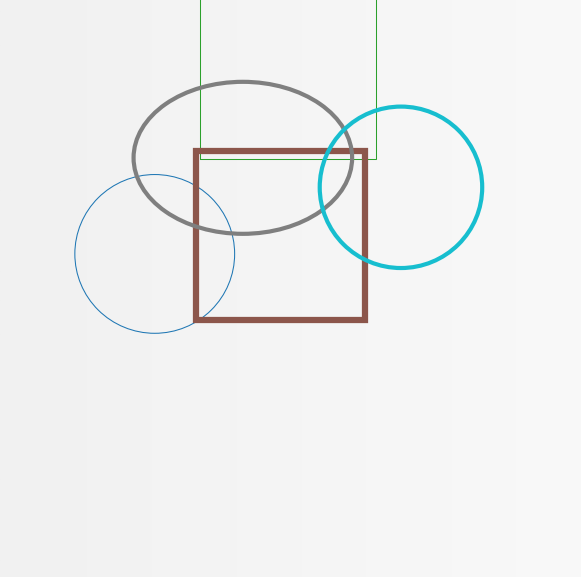[{"shape": "circle", "thickness": 0.5, "radius": 0.69, "center": [0.266, 0.559]}, {"shape": "square", "thickness": 0.5, "radius": 0.76, "center": [0.495, 0.875]}, {"shape": "square", "thickness": 3, "radius": 0.73, "center": [0.483, 0.591]}, {"shape": "oval", "thickness": 2, "radius": 0.94, "center": [0.418, 0.726]}, {"shape": "circle", "thickness": 2, "radius": 0.7, "center": [0.69, 0.675]}]